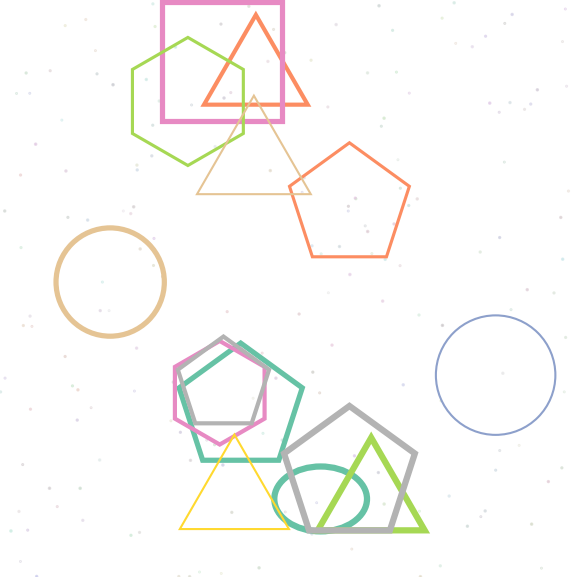[{"shape": "pentagon", "thickness": 2.5, "radius": 0.56, "center": [0.417, 0.293]}, {"shape": "oval", "thickness": 3, "radius": 0.4, "center": [0.555, 0.135]}, {"shape": "pentagon", "thickness": 1.5, "radius": 0.55, "center": [0.605, 0.643]}, {"shape": "triangle", "thickness": 2, "radius": 0.52, "center": [0.443, 0.87]}, {"shape": "circle", "thickness": 1, "radius": 0.52, "center": [0.858, 0.35]}, {"shape": "hexagon", "thickness": 2, "radius": 0.45, "center": [0.381, 0.319]}, {"shape": "square", "thickness": 2.5, "radius": 0.52, "center": [0.384, 0.893]}, {"shape": "hexagon", "thickness": 1.5, "radius": 0.55, "center": [0.325, 0.823]}, {"shape": "triangle", "thickness": 3, "radius": 0.53, "center": [0.643, 0.134]}, {"shape": "triangle", "thickness": 1, "radius": 0.55, "center": [0.406, 0.138]}, {"shape": "triangle", "thickness": 1, "radius": 0.57, "center": [0.44, 0.72]}, {"shape": "circle", "thickness": 2.5, "radius": 0.47, "center": [0.191, 0.511]}, {"shape": "pentagon", "thickness": 3, "radius": 0.6, "center": [0.605, 0.177]}, {"shape": "pentagon", "thickness": 2, "radius": 0.42, "center": [0.387, 0.333]}]